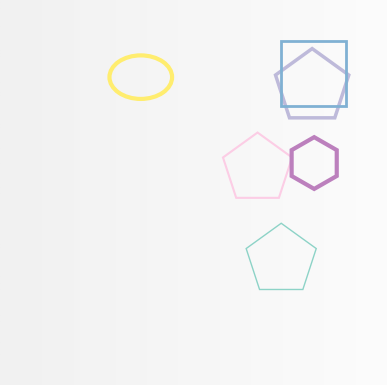[{"shape": "pentagon", "thickness": 1, "radius": 0.48, "center": [0.726, 0.325]}, {"shape": "pentagon", "thickness": 2.5, "radius": 0.5, "center": [0.806, 0.774]}, {"shape": "square", "thickness": 2, "radius": 0.42, "center": [0.809, 0.809]}, {"shape": "pentagon", "thickness": 1.5, "radius": 0.47, "center": [0.665, 0.562]}, {"shape": "hexagon", "thickness": 3, "radius": 0.34, "center": [0.811, 0.577]}, {"shape": "oval", "thickness": 3, "radius": 0.4, "center": [0.363, 0.8]}]